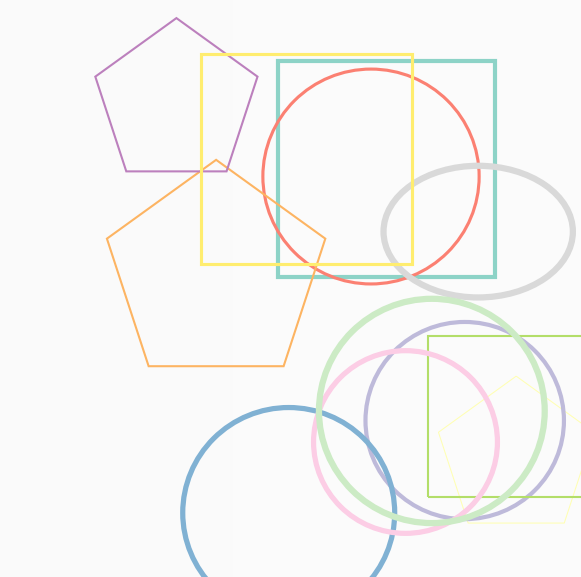[{"shape": "square", "thickness": 2, "radius": 0.93, "center": [0.664, 0.706]}, {"shape": "pentagon", "thickness": 0.5, "radius": 0.7, "center": [0.888, 0.207]}, {"shape": "circle", "thickness": 2, "radius": 0.85, "center": [0.8, 0.271]}, {"shape": "circle", "thickness": 1.5, "radius": 0.93, "center": [0.638, 0.693]}, {"shape": "circle", "thickness": 2.5, "radius": 0.91, "center": [0.497, 0.111]}, {"shape": "pentagon", "thickness": 1, "radius": 0.99, "center": [0.372, 0.525]}, {"shape": "square", "thickness": 1, "radius": 0.7, "center": [0.876, 0.278]}, {"shape": "circle", "thickness": 2.5, "radius": 0.79, "center": [0.698, 0.234]}, {"shape": "oval", "thickness": 3, "radius": 0.81, "center": [0.823, 0.598]}, {"shape": "pentagon", "thickness": 1, "radius": 0.73, "center": [0.304, 0.821]}, {"shape": "circle", "thickness": 3, "radius": 0.97, "center": [0.743, 0.288]}, {"shape": "square", "thickness": 1.5, "radius": 0.91, "center": [0.528, 0.725]}]